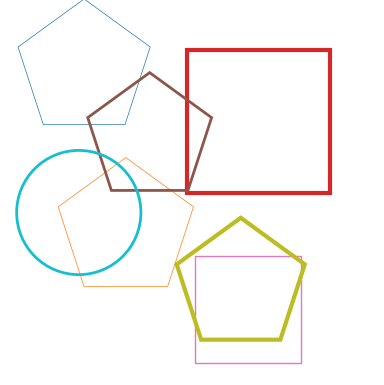[{"shape": "pentagon", "thickness": 0.5, "radius": 0.9, "center": [0.219, 0.822]}, {"shape": "pentagon", "thickness": 0.5, "radius": 0.92, "center": [0.327, 0.406]}, {"shape": "square", "thickness": 3, "radius": 0.93, "center": [0.671, 0.685]}, {"shape": "pentagon", "thickness": 2, "radius": 0.85, "center": [0.389, 0.642]}, {"shape": "square", "thickness": 1, "radius": 0.69, "center": [0.644, 0.197]}, {"shape": "pentagon", "thickness": 3, "radius": 0.87, "center": [0.625, 0.259]}, {"shape": "circle", "thickness": 2, "radius": 0.81, "center": [0.205, 0.448]}]